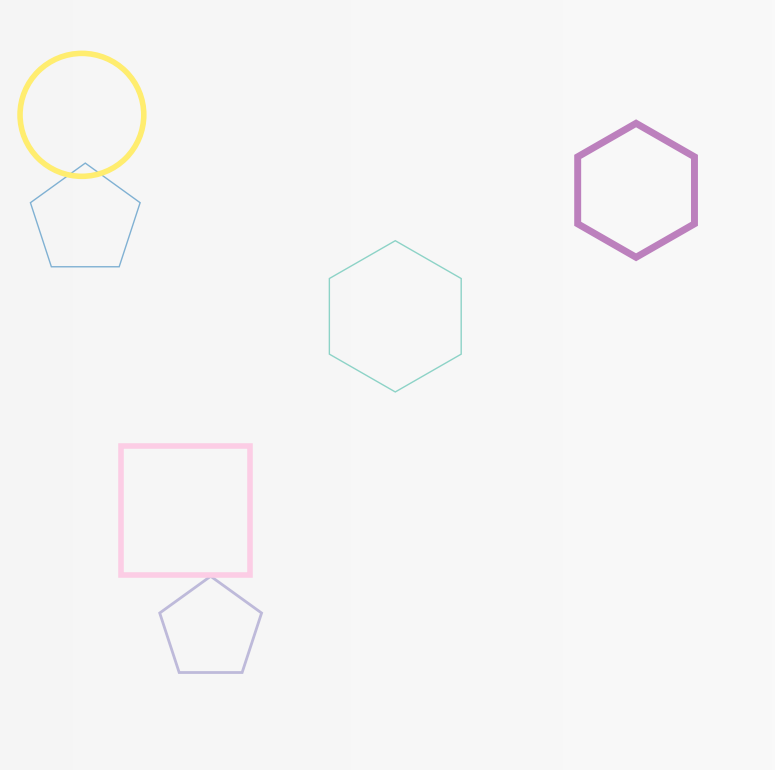[{"shape": "hexagon", "thickness": 0.5, "radius": 0.49, "center": [0.51, 0.589]}, {"shape": "pentagon", "thickness": 1, "radius": 0.35, "center": [0.272, 0.183]}, {"shape": "pentagon", "thickness": 0.5, "radius": 0.37, "center": [0.11, 0.714]}, {"shape": "square", "thickness": 2, "radius": 0.42, "center": [0.239, 0.337]}, {"shape": "hexagon", "thickness": 2.5, "radius": 0.43, "center": [0.821, 0.753]}, {"shape": "circle", "thickness": 2, "radius": 0.4, "center": [0.106, 0.851]}]